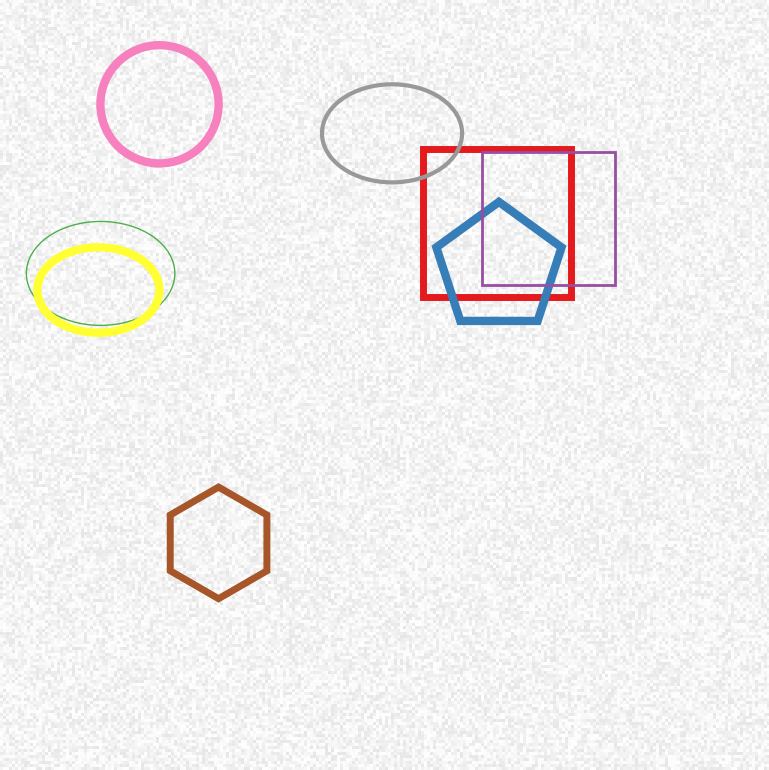[{"shape": "square", "thickness": 2.5, "radius": 0.48, "center": [0.645, 0.71]}, {"shape": "pentagon", "thickness": 3, "radius": 0.43, "center": [0.648, 0.652]}, {"shape": "oval", "thickness": 0.5, "radius": 0.48, "center": [0.131, 0.645]}, {"shape": "square", "thickness": 1, "radius": 0.43, "center": [0.712, 0.716]}, {"shape": "oval", "thickness": 3, "radius": 0.4, "center": [0.128, 0.623]}, {"shape": "hexagon", "thickness": 2.5, "radius": 0.36, "center": [0.284, 0.295]}, {"shape": "circle", "thickness": 3, "radius": 0.38, "center": [0.207, 0.865]}, {"shape": "oval", "thickness": 1.5, "radius": 0.45, "center": [0.509, 0.827]}]